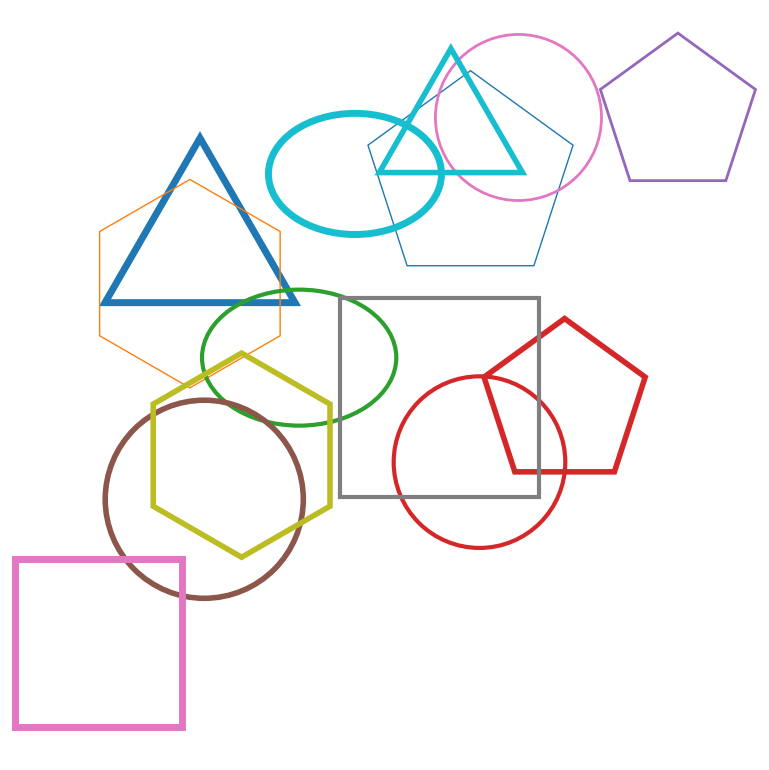[{"shape": "pentagon", "thickness": 0.5, "radius": 0.7, "center": [0.611, 0.768]}, {"shape": "triangle", "thickness": 2.5, "radius": 0.71, "center": [0.26, 0.678]}, {"shape": "hexagon", "thickness": 0.5, "radius": 0.68, "center": [0.247, 0.632]}, {"shape": "oval", "thickness": 1.5, "radius": 0.63, "center": [0.389, 0.536]}, {"shape": "circle", "thickness": 1.5, "radius": 0.56, "center": [0.623, 0.4]}, {"shape": "pentagon", "thickness": 2, "radius": 0.55, "center": [0.733, 0.476]}, {"shape": "pentagon", "thickness": 1, "radius": 0.53, "center": [0.88, 0.851]}, {"shape": "circle", "thickness": 2, "radius": 0.64, "center": [0.265, 0.352]}, {"shape": "square", "thickness": 2.5, "radius": 0.54, "center": [0.128, 0.165]}, {"shape": "circle", "thickness": 1, "radius": 0.54, "center": [0.673, 0.847]}, {"shape": "square", "thickness": 1.5, "radius": 0.65, "center": [0.571, 0.484]}, {"shape": "hexagon", "thickness": 2, "radius": 0.66, "center": [0.314, 0.409]}, {"shape": "triangle", "thickness": 2, "radius": 0.54, "center": [0.586, 0.83]}, {"shape": "oval", "thickness": 2.5, "radius": 0.56, "center": [0.461, 0.774]}]